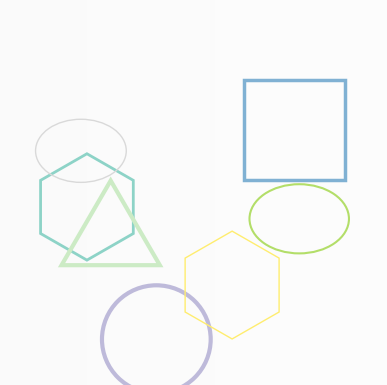[{"shape": "hexagon", "thickness": 2, "radius": 0.69, "center": [0.224, 0.462]}, {"shape": "circle", "thickness": 3, "radius": 0.7, "center": [0.403, 0.119]}, {"shape": "square", "thickness": 2.5, "radius": 0.65, "center": [0.761, 0.662]}, {"shape": "oval", "thickness": 1.5, "radius": 0.64, "center": [0.772, 0.432]}, {"shape": "oval", "thickness": 1, "radius": 0.59, "center": [0.209, 0.608]}, {"shape": "triangle", "thickness": 3, "radius": 0.73, "center": [0.286, 0.384]}, {"shape": "hexagon", "thickness": 1, "radius": 0.7, "center": [0.599, 0.26]}]